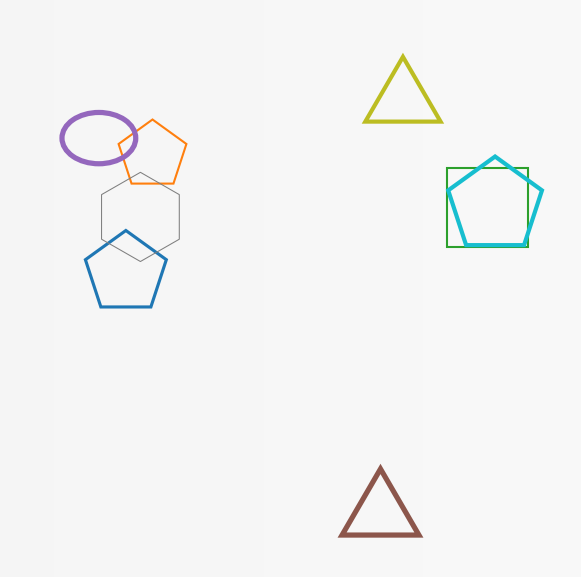[{"shape": "pentagon", "thickness": 1.5, "radius": 0.37, "center": [0.217, 0.527]}, {"shape": "pentagon", "thickness": 1, "radius": 0.31, "center": [0.262, 0.731]}, {"shape": "square", "thickness": 1, "radius": 0.34, "center": [0.839, 0.64]}, {"shape": "oval", "thickness": 2.5, "radius": 0.32, "center": [0.17, 0.76]}, {"shape": "triangle", "thickness": 2.5, "radius": 0.38, "center": [0.655, 0.111]}, {"shape": "hexagon", "thickness": 0.5, "radius": 0.39, "center": [0.242, 0.624]}, {"shape": "triangle", "thickness": 2, "radius": 0.37, "center": [0.693, 0.826]}, {"shape": "pentagon", "thickness": 2, "radius": 0.42, "center": [0.852, 0.643]}]